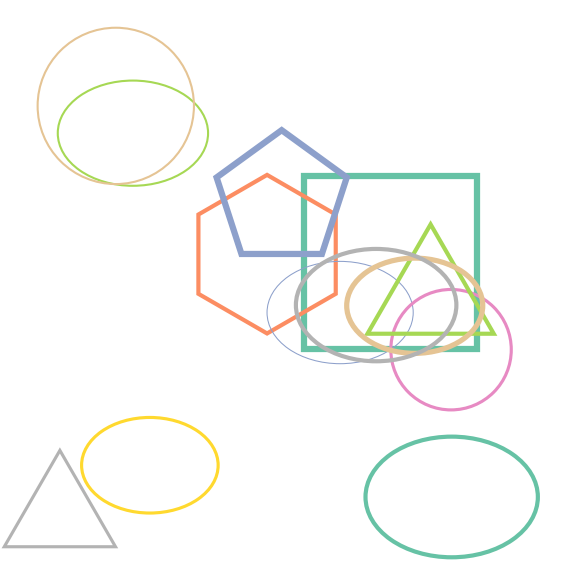[{"shape": "oval", "thickness": 2, "radius": 0.75, "center": [0.782, 0.139]}, {"shape": "square", "thickness": 3, "radius": 0.75, "center": [0.676, 0.545]}, {"shape": "hexagon", "thickness": 2, "radius": 0.69, "center": [0.462, 0.559]}, {"shape": "pentagon", "thickness": 3, "radius": 0.59, "center": [0.488, 0.655]}, {"shape": "oval", "thickness": 0.5, "radius": 0.63, "center": [0.589, 0.458]}, {"shape": "circle", "thickness": 1.5, "radius": 0.52, "center": [0.781, 0.394]}, {"shape": "oval", "thickness": 1, "radius": 0.65, "center": [0.23, 0.769]}, {"shape": "triangle", "thickness": 2, "radius": 0.63, "center": [0.746, 0.484]}, {"shape": "oval", "thickness": 1.5, "radius": 0.59, "center": [0.26, 0.194]}, {"shape": "circle", "thickness": 1, "radius": 0.68, "center": [0.2, 0.816]}, {"shape": "oval", "thickness": 2.5, "radius": 0.59, "center": [0.718, 0.47]}, {"shape": "triangle", "thickness": 1.5, "radius": 0.56, "center": [0.104, 0.108]}, {"shape": "oval", "thickness": 2, "radius": 0.69, "center": [0.651, 0.471]}]